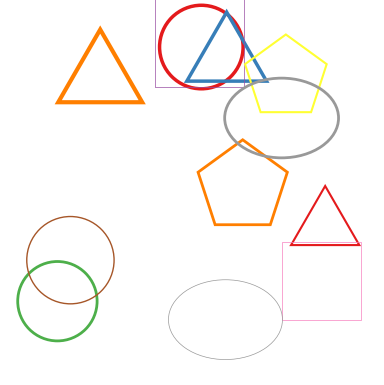[{"shape": "circle", "thickness": 2.5, "radius": 0.54, "center": [0.523, 0.878]}, {"shape": "triangle", "thickness": 1.5, "radius": 0.51, "center": [0.845, 0.415]}, {"shape": "triangle", "thickness": 2.5, "radius": 0.6, "center": [0.589, 0.849]}, {"shape": "circle", "thickness": 2, "radius": 0.52, "center": [0.149, 0.218]}, {"shape": "square", "thickness": 0.5, "radius": 0.58, "center": [0.517, 0.89]}, {"shape": "pentagon", "thickness": 2, "radius": 0.61, "center": [0.63, 0.515]}, {"shape": "triangle", "thickness": 3, "radius": 0.63, "center": [0.26, 0.797]}, {"shape": "pentagon", "thickness": 1.5, "radius": 0.56, "center": [0.742, 0.799]}, {"shape": "circle", "thickness": 1, "radius": 0.57, "center": [0.183, 0.324]}, {"shape": "square", "thickness": 0.5, "radius": 0.51, "center": [0.835, 0.27]}, {"shape": "oval", "thickness": 2, "radius": 0.74, "center": [0.731, 0.694]}, {"shape": "oval", "thickness": 0.5, "radius": 0.74, "center": [0.586, 0.17]}]